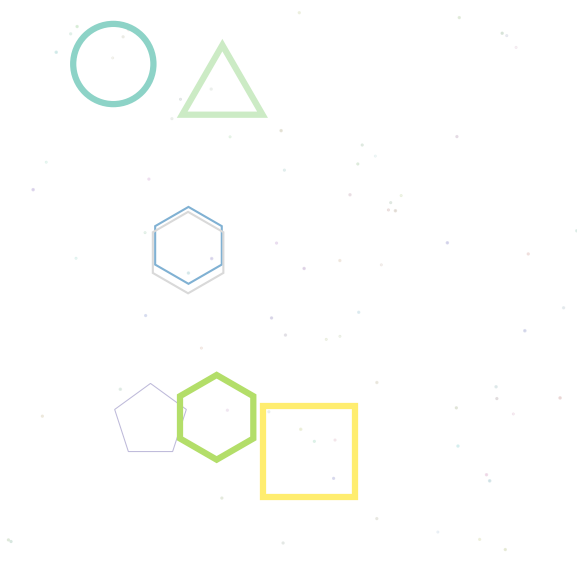[{"shape": "circle", "thickness": 3, "radius": 0.35, "center": [0.196, 0.888]}, {"shape": "pentagon", "thickness": 0.5, "radius": 0.33, "center": [0.261, 0.27]}, {"shape": "hexagon", "thickness": 1, "radius": 0.33, "center": [0.326, 0.574]}, {"shape": "hexagon", "thickness": 3, "radius": 0.37, "center": [0.375, 0.276]}, {"shape": "hexagon", "thickness": 1, "radius": 0.35, "center": [0.326, 0.562]}, {"shape": "triangle", "thickness": 3, "radius": 0.4, "center": [0.385, 0.841]}, {"shape": "square", "thickness": 3, "radius": 0.4, "center": [0.536, 0.217]}]